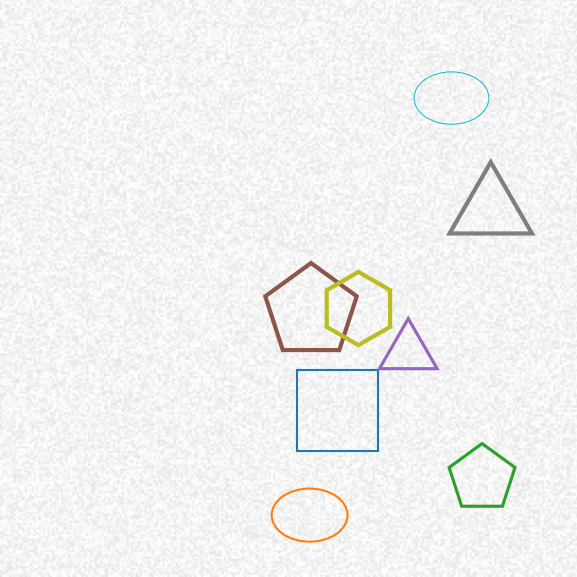[{"shape": "square", "thickness": 1, "radius": 0.35, "center": [0.584, 0.288]}, {"shape": "oval", "thickness": 1, "radius": 0.33, "center": [0.536, 0.107]}, {"shape": "pentagon", "thickness": 1.5, "radius": 0.3, "center": [0.835, 0.171]}, {"shape": "triangle", "thickness": 1.5, "radius": 0.29, "center": [0.707, 0.39]}, {"shape": "pentagon", "thickness": 2, "radius": 0.42, "center": [0.539, 0.46]}, {"shape": "triangle", "thickness": 2, "radius": 0.41, "center": [0.85, 0.636]}, {"shape": "hexagon", "thickness": 2, "radius": 0.32, "center": [0.621, 0.465]}, {"shape": "oval", "thickness": 0.5, "radius": 0.32, "center": [0.782, 0.829]}]